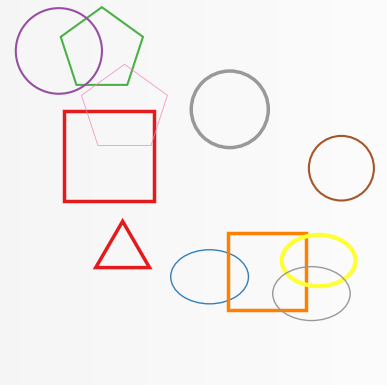[{"shape": "triangle", "thickness": 2.5, "radius": 0.4, "center": [0.316, 0.345]}, {"shape": "square", "thickness": 2.5, "radius": 0.58, "center": [0.28, 0.595]}, {"shape": "oval", "thickness": 1, "radius": 0.5, "center": [0.541, 0.281]}, {"shape": "pentagon", "thickness": 1.5, "radius": 0.56, "center": [0.263, 0.87]}, {"shape": "circle", "thickness": 1.5, "radius": 0.56, "center": [0.152, 0.868]}, {"shape": "square", "thickness": 2.5, "radius": 0.5, "center": [0.689, 0.294]}, {"shape": "oval", "thickness": 3, "radius": 0.48, "center": [0.822, 0.323]}, {"shape": "circle", "thickness": 1.5, "radius": 0.42, "center": [0.881, 0.563]}, {"shape": "pentagon", "thickness": 0.5, "radius": 0.58, "center": [0.321, 0.716]}, {"shape": "oval", "thickness": 1, "radius": 0.5, "center": [0.804, 0.237]}, {"shape": "circle", "thickness": 2.5, "radius": 0.5, "center": [0.593, 0.716]}]